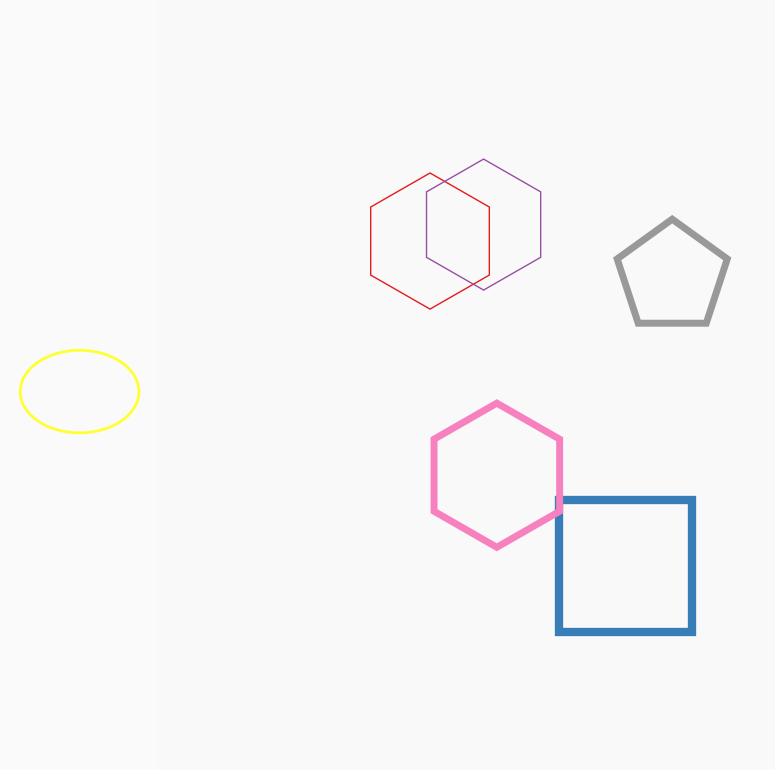[{"shape": "hexagon", "thickness": 0.5, "radius": 0.44, "center": [0.555, 0.687]}, {"shape": "square", "thickness": 3, "radius": 0.43, "center": [0.807, 0.265]}, {"shape": "hexagon", "thickness": 0.5, "radius": 0.43, "center": [0.624, 0.708]}, {"shape": "oval", "thickness": 1, "radius": 0.38, "center": [0.103, 0.491]}, {"shape": "hexagon", "thickness": 2.5, "radius": 0.47, "center": [0.641, 0.383]}, {"shape": "pentagon", "thickness": 2.5, "radius": 0.37, "center": [0.867, 0.641]}]